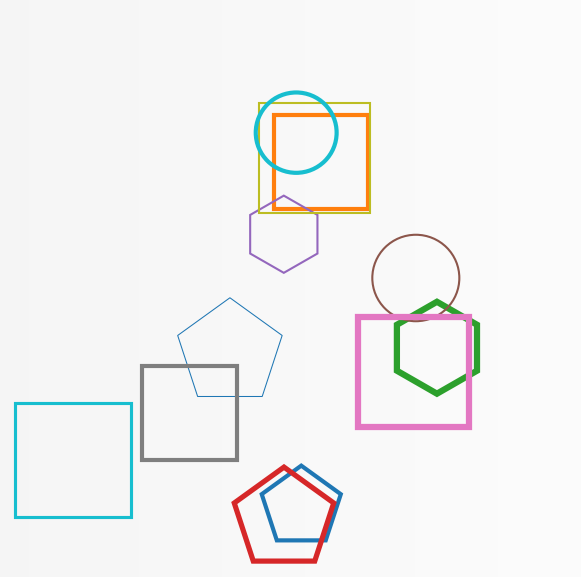[{"shape": "pentagon", "thickness": 2, "radius": 0.36, "center": [0.518, 0.121]}, {"shape": "pentagon", "thickness": 0.5, "radius": 0.47, "center": [0.396, 0.389]}, {"shape": "square", "thickness": 2, "radius": 0.4, "center": [0.552, 0.719]}, {"shape": "hexagon", "thickness": 3, "radius": 0.4, "center": [0.752, 0.397]}, {"shape": "pentagon", "thickness": 2.5, "radius": 0.45, "center": [0.489, 0.1]}, {"shape": "hexagon", "thickness": 1, "radius": 0.33, "center": [0.488, 0.594]}, {"shape": "circle", "thickness": 1, "radius": 0.37, "center": [0.715, 0.518]}, {"shape": "square", "thickness": 3, "radius": 0.48, "center": [0.711, 0.356]}, {"shape": "square", "thickness": 2, "radius": 0.41, "center": [0.326, 0.284]}, {"shape": "square", "thickness": 1, "radius": 0.48, "center": [0.541, 0.725]}, {"shape": "square", "thickness": 1.5, "radius": 0.5, "center": [0.126, 0.203]}, {"shape": "circle", "thickness": 2, "radius": 0.35, "center": [0.51, 0.769]}]